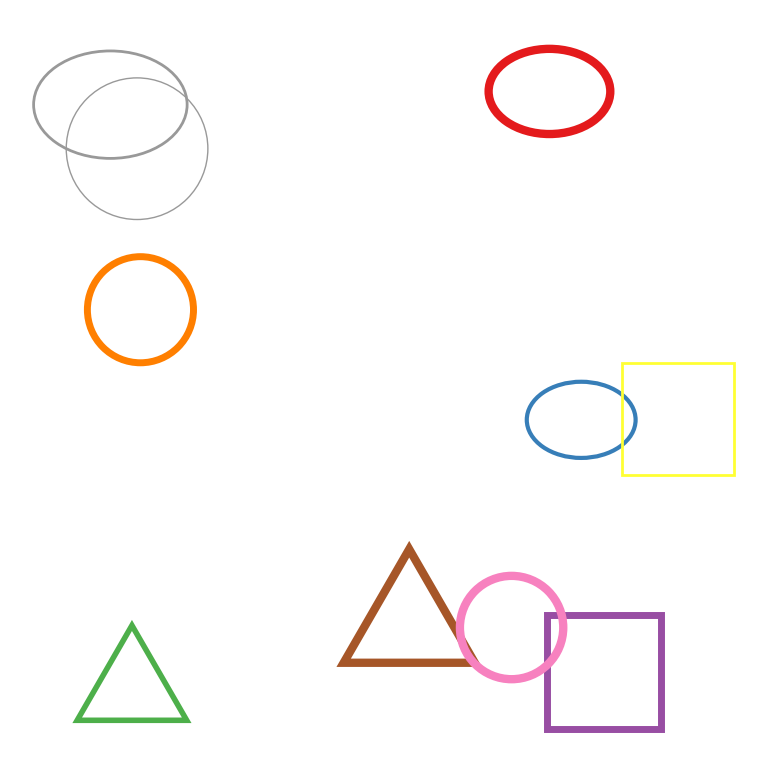[{"shape": "oval", "thickness": 3, "radius": 0.4, "center": [0.714, 0.881]}, {"shape": "oval", "thickness": 1.5, "radius": 0.35, "center": [0.755, 0.455]}, {"shape": "triangle", "thickness": 2, "radius": 0.41, "center": [0.171, 0.106]}, {"shape": "square", "thickness": 2.5, "radius": 0.37, "center": [0.784, 0.127]}, {"shape": "circle", "thickness": 2.5, "radius": 0.34, "center": [0.182, 0.598]}, {"shape": "square", "thickness": 1, "radius": 0.36, "center": [0.881, 0.456]}, {"shape": "triangle", "thickness": 3, "radius": 0.49, "center": [0.531, 0.188]}, {"shape": "circle", "thickness": 3, "radius": 0.34, "center": [0.664, 0.185]}, {"shape": "circle", "thickness": 0.5, "radius": 0.46, "center": [0.178, 0.807]}, {"shape": "oval", "thickness": 1, "radius": 0.5, "center": [0.143, 0.864]}]